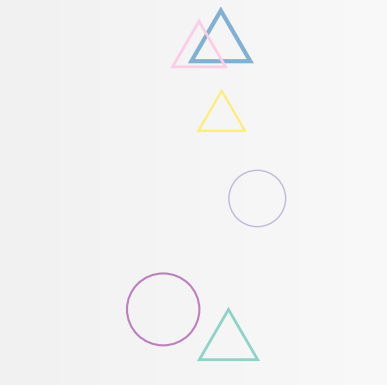[{"shape": "triangle", "thickness": 2, "radius": 0.43, "center": [0.59, 0.109]}, {"shape": "circle", "thickness": 1, "radius": 0.37, "center": [0.664, 0.484]}, {"shape": "triangle", "thickness": 3, "radius": 0.44, "center": [0.57, 0.885]}, {"shape": "triangle", "thickness": 2, "radius": 0.39, "center": [0.514, 0.866]}, {"shape": "circle", "thickness": 1.5, "radius": 0.47, "center": [0.421, 0.196]}, {"shape": "triangle", "thickness": 1.5, "radius": 0.35, "center": [0.572, 0.695]}]